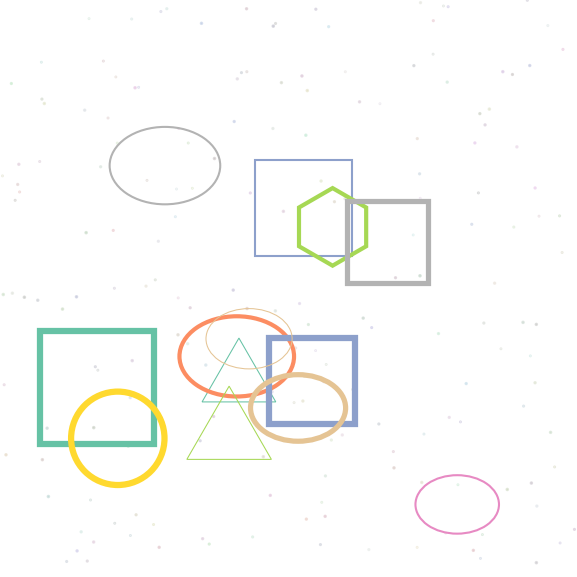[{"shape": "triangle", "thickness": 0.5, "radius": 0.37, "center": [0.414, 0.34]}, {"shape": "square", "thickness": 3, "radius": 0.49, "center": [0.167, 0.328]}, {"shape": "oval", "thickness": 2, "radius": 0.5, "center": [0.41, 0.382]}, {"shape": "square", "thickness": 3, "radius": 0.37, "center": [0.54, 0.339]}, {"shape": "square", "thickness": 1, "radius": 0.42, "center": [0.525, 0.639]}, {"shape": "oval", "thickness": 1, "radius": 0.36, "center": [0.792, 0.126]}, {"shape": "triangle", "thickness": 0.5, "radius": 0.42, "center": [0.397, 0.246]}, {"shape": "hexagon", "thickness": 2, "radius": 0.34, "center": [0.576, 0.606]}, {"shape": "circle", "thickness": 3, "radius": 0.4, "center": [0.204, 0.24]}, {"shape": "oval", "thickness": 2.5, "radius": 0.41, "center": [0.516, 0.293]}, {"shape": "oval", "thickness": 0.5, "radius": 0.37, "center": [0.431, 0.413]}, {"shape": "square", "thickness": 2.5, "radius": 0.35, "center": [0.671, 0.58]}, {"shape": "oval", "thickness": 1, "radius": 0.48, "center": [0.286, 0.712]}]